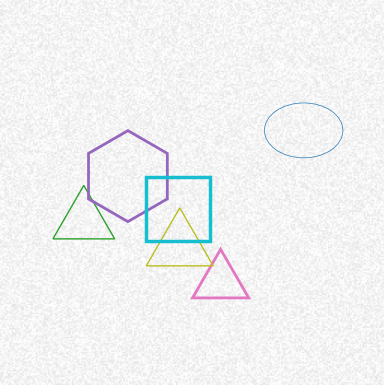[{"shape": "oval", "thickness": 0.5, "radius": 0.51, "center": [0.789, 0.661]}, {"shape": "triangle", "thickness": 1, "radius": 0.46, "center": [0.218, 0.426]}, {"shape": "hexagon", "thickness": 2, "radius": 0.59, "center": [0.332, 0.543]}, {"shape": "triangle", "thickness": 2, "radius": 0.42, "center": [0.573, 0.268]}, {"shape": "triangle", "thickness": 1, "radius": 0.5, "center": [0.467, 0.36]}, {"shape": "square", "thickness": 2.5, "radius": 0.41, "center": [0.462, 0.457]}]